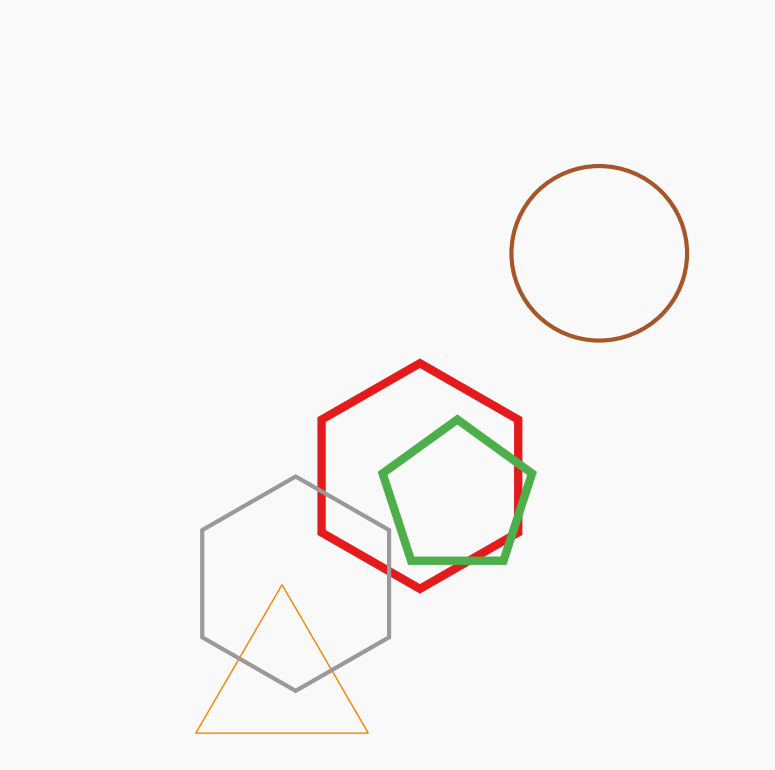[{"shape": "hexagon", "thickness": 3, "radius": 0.73, "center": [0.542, 0.382]}, {"shape": "pentagon", "thickness": 3, "radius": 0.51, "center": [0.59, 0.354]}, {"shape": "triangle", "thickness": 0.5, "radius": 0.64, "center": [0.364, 0.112]}, {"shape": "circle", "thickness": 1.5, "radius": 0.57, "center": [0.773, 0.671]}, {"shape": "hexagon", "thickness": 1.5, "radius": 0.7, "center": [0.382, 0.242]}]